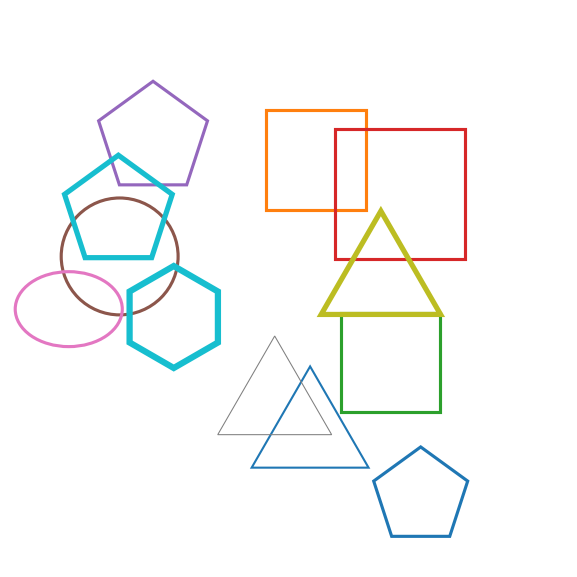[{"shape": "triangle", "thickness": 1, "radius": 0.58, "center": [0.537, 0.248]}, {"shape": "pentagon", "thickness": 1.5, "radius": 0.43, "center": [0.728, 0.14]}, {"shape": "square", "thickness": 1.5, "radius": 0.43, "center": [0.548, 0.723]}, {"shape": "square", "thickness": 1.5, "radius": 0.43, "center": [0.676, 0.371]}, {"shape": "square", "thickness": 1.5, "radius": 0.56, "center": [0.693, 0.663]}, {"shape": "pentagon", "thickness": 1.5, "radius": 0.5, "center": [0.265, 0.759]}, {"shape": "circle", "thickness": 1.5, "radius": 0.51, "center": [0.207, 0.555]}, {"shape": "oval", "thickness": 1.5, "radius": 0.46, "center": [0.119, 0.464]}, {"shape": "triangle", "thickness": 0.5, "radius": 0.57, "center": [0.476, 0.303]}, {"shape": "triangle", "thickness": 2.5, "radius": 0.6, "center": [0.66, 0.514]}, {"shape": "hexagon", "thickness": 3, "radius": 0.44, "center": [0.301, 0.45]}, {"shape": "pentagon", "thickness": 2.5, "radius": 0.49, "center": [0.205, 0.632]}]